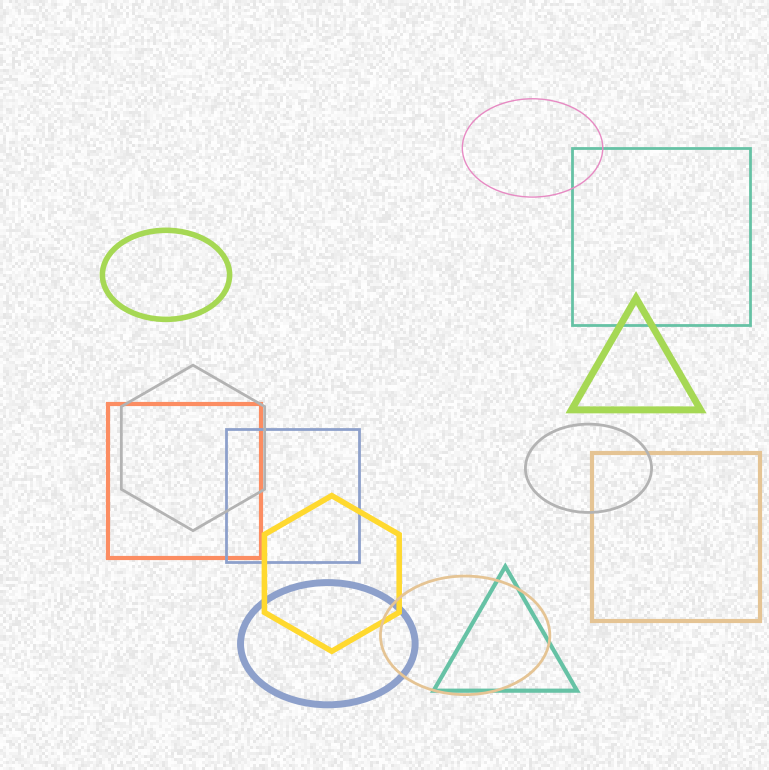[{"shape": "triangle", "thickness": 1.5, "radius": 0.54, "center": [0.656, 0.157]}, {"shape": "square", "thickness": 1, "radius": 0.58, "center": [0.858, 0.693]}, {"shape": "square", "thickness": 1.5, "radius": 0.5, "center": [0.239, 0.375]}, {"shape": "oval", "thickness": 2.5, "radius": 0.57, "center": [0.426, 0.164]}, {"shape": "square", "thickness": 1, "radius": 0.43, "center": [0.38, 0.356]}, {"shape": "oval", "thickness": 0.5, "radius": 0.46, "center": [0.692, 0.808]}, {"shape": "triangle", "thickness": 2.5, "radius": 0.48, "center": [0.826, 0.516]}, {"shape": "oval", "thickness": 2, "radius": 0.41, "center": [0.216, 0.643]}, {"shape": "hexagon", "thickness": 2, "radius": 0.51, "center": [0.431, 0.255]}, {"shape": "square", "thickness": 1.5, "radius": 0.54, "center": [0.878, 0.303]}, {"shape": "oval", "thickness": 1, "radius": 0.55, "center": [0.604, 0.175]}, {"shape": "hexagon", "thickness": 1, "radius": 0.54, "center": [0.251, 0.418]}, {"shape": "oval", "thickness": 1, "radius": 0.41, "center": [0.764, 0.392]}]